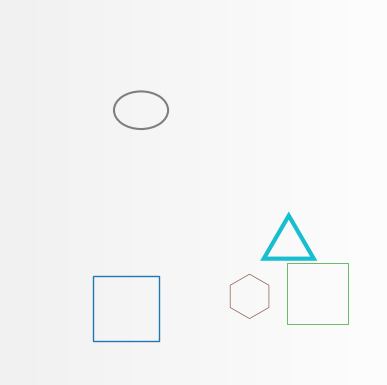[{"shape": "square", "thickness": 1, "radius": 0.42, "center": [0.325, 0.199]}, {"shape": "square", "thickness": 0.5, "radius": 0.4, "center": [0.819, 0.237]}, {"shape": "hexagon", "thickness": 0.5, "radius": 0.29, "center": [0.644, 0.23]}, {"shape": "oval", "thickness": 1.5, "radius": 0.35, "center": [0.364, 0.714]}, {"shape": "triangle", "thickness": 3, "radius": 0.37, "center": [0.745, 0.365]}]